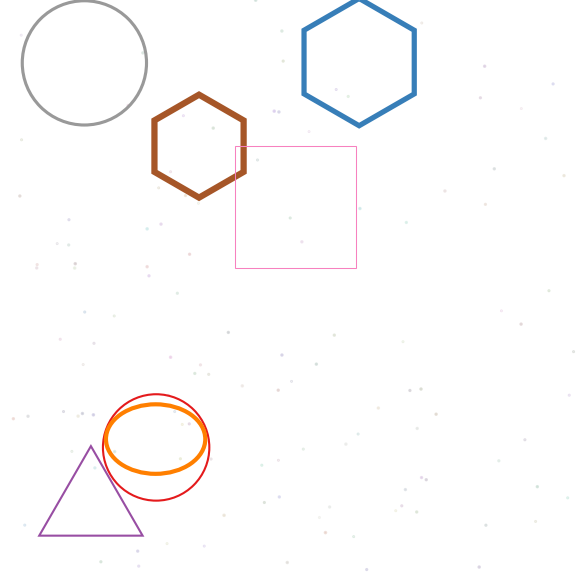[{"shape": "circle", "thickness": 1, "radius": 0.46, "center": [0.27, 0.224]}, {"shape": "hexagon", "thickness": 2.5, "radius": 0.55, "center": [0.622, 0.892]}, {"shape": "triangle", "thickness": 1, "radius": 0.52, "center": [0.157, 0.123]}, {"shape": "oval", "thickness": 2, "radius": 0.43, "center": [0.269, 0.239]}, {"shape": "hexagon", "thickness": 3, "radius": 0.45, "center": [0.345, 0.746]}, {"shape": "square", "thickness": 0.5, "radius": 0.53, "center": [0.512, 0.641]}, {"shape": "circle", "thickness": 1.5, "radius": 0.54, "center": [0.146, 0.89]}]